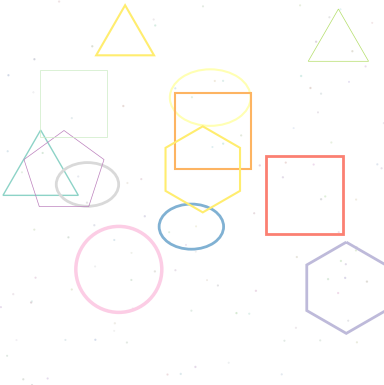[{"shape": "triangle", "thickness": 1, "radius": 0.56, "center": [0.106, 0.549]}, {"shape": "oval", "thickness": 1.5, "radius": 0.52, "center": [0.546, 0.747]}, {"shape": "hexagon", "thickness": 2, "radius": 0.59, "center": [0.899, 0.253]}, {"shape": "square", "thickness": 2, "radius": 0.5, "center": [0.791, 0.494]}, {"shape": "oval", "thickness": 2, "radius": 0.42, "center": [0.497, 0.411]}, {"shape": "square", "thickness": 1.5, "radius": 0.5, "center": [0.553, 0.66]}, {"shape": "triangle", "thickness": 0.5, "radius": 0.45, "center": [0.879, 0.886]}, {"shape": "circle", "thickness": 2.5, "radius": 0.56, "center": [0.309, 0.3]}, {"shape": "oval", "thickness": 2, "radius": 0.41, "center": [0.227, 0.521]}, {"shape": "pentagon", "thickness": 0.5, "radius": 0.55, "center": [0.166, 0.552]}, {"shape": "square", "thickness": 0.5, "radius": 0.44, "center": [0.191, 0.731]}, {"shape": "triangle", "thickness": 1.5, "radius": 0.43, "center": [0.325, 0.9]}, {"shape": "hexagon", "thickness": 1.5, "radius": 0.56, "center": [0.527, 0.56]}]